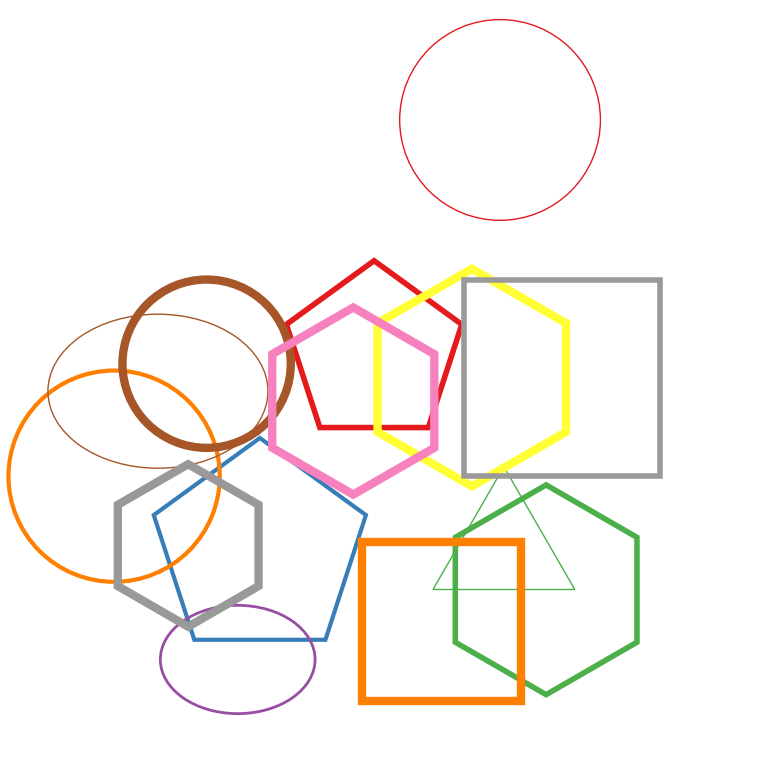[{"shape": "circle", "thickness": 0.5, "radius": 0.65, "center": [0.649, 0.844]}, {"shape": "pentagon", "thickness": 2, "radius": 0.6, "center": [0.486, 0.542]}, {"shape": "pentagon", "thickness": 1.5, "radius": 0.72, "center": [0.337, 0.286]}, {"shape": "hexagon", "thickness": 2, "radius": 0.68, "center": [0.709, 0.234]}, {"shape": "triangle", "thickness": 0.5, "radius": 0.53, "center": [0.654, 0.288]}, {"shape": "oval", "thickness": 1, "radius": 0.5, "center": [0.309, 0.144]}, {"shape": "square", "thickness": 3, "radius": 0.52, "center": [0.573, 0.193]}, {"shape": "circle", "thickness": 1.5, "radius": 0.69, "center": [0.148, 0.382]}, {"shape": "hexagon", "thickness": 3, "radius": 0.71, "center": [0.613, 0.51]}, {"shape": "oval", "thickness": 0.5, "radius": 0.71, "center": [0.205, 0.492]}, {"shape": "circle", "thickness": 3, "radius": 0.55, "center": [0.268, 0.528]}, {"shape": "hexagon", "thickness": 3, "radius": 0.61, "center": [0.459, 0.479]}, {"shape": "hexagon", "thickness": 3, "radius": 0.53, "center": [0.244, 0.292]}, {"shape": "square", "thickness": 2, "radius": 0.64, "center": [0.73, 0.51]}]